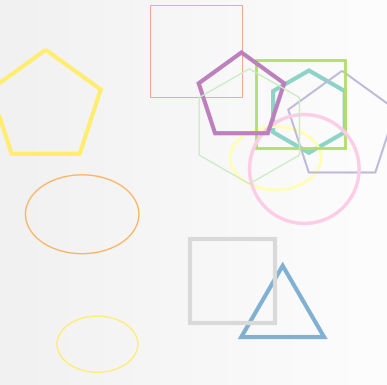[{"shape": "hexagon", "thickness": 3, "radius": 0.53, "center": [0.797, 0.71]}, {"shape": "oval", "thickness": 2, "radius": 0.59, "center": [0.711, 0.589]}, {"shape": "pentagon", "thickness": 1.5, "radius": 0.73, "center": [0.883, 0.67]}, {"shape": "square", "thickness": 0.5, "radius": 0.59, "center": [0.507, 0.867]}, {"shape": "triangle", "thickness": 3, "radius": 0.62, "center": [0.729, 0.186]}, {"shape": "oval", "thickness": 1, "radius": 0.73, "center": [0.212, 0.443]}, {"shape": "square", "thickness": 2, "radius": 0.57, "center": [0.775, 0.73]}, {"shape": "circle", "thickness": 2.5, "radius": 0.71, "center": [0.785, 0.561]}, {"shape": "square", "thickness": 3, "radius": 0.55, "center": [0.6, 0.27]}, {"shape": "pentagon", "thickness": 3, "radius": 0.58, "center": [0.623, 0.748]}, {"shape": "hexagon", "thickness": 1, "radius": 0.75, "center": [0.643, 0.672]}, {"shape": "oval", "thickness": 1, "radius": 0.52, "center": [0.251, 0.106]}, {"shape": "pentagon", "thickness": 3, "radius": 0.75, "center": [0.118, 0.721]}]